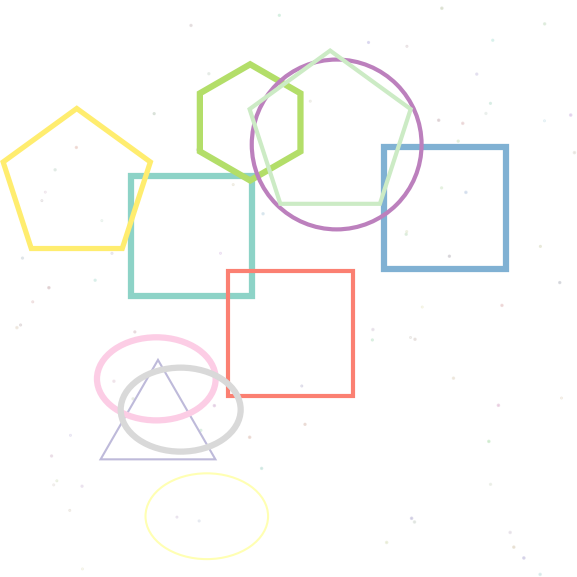[{"shape": "square", "thickness": 3, "radius": 0.52, "center": [0.331, 0.59]}, {"shape": "oval", "thickness": 1, "radius": 0.53, "center": [0.358, 0.105]}, {"shape": "triangle", "thickness": 1, "radius": 0.57, "center": [0.274, 0.261]}, {"shape": "square", "thickness": 2, "radius": 0.54, "center": [0.503, 0.422]}, {"shape": "square", "thickness": 3, "radius": 0.53, "center": [0.771, 0.639]}, {"shape": "hexagon", "thickness": 3, "radius": 0.5, "center": [0.433, 0.787]}, {"shape": "oval", "thickness": 3, "radius": 0.51, "center": [0.271, 0.343]}, {"shape": "oval", "thickness": 3, "radius": 0.52, "center": [0.313, 0.29]}, {"shape": "circle", "thickness": 2, "radius": 0.74, "center": [0.583, 0.749]}, {"shape": "pentagon", "thickness": 2, "radius": 0.73, "center": [0.572, 0.765]}, {"shape": "pentagon", "thickness": 2.5, "radius": 0.67, "center": [0.133, 0.677]}]